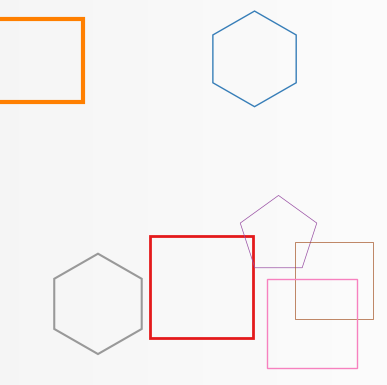[{"shape": "square", "thickness": 2, "radius": 0.66, "center": [0.521, 0.256]}, {"shape": "hexagon", "thickness": 1, "radius": 0.62, "center": [0.657, 0.847]}, {"shape": "pentagon", "thickness": 0.5, "radius": 0.52, "center": [0.719, 0.389]}, {"shape": "square", "thickness": 3, "radius": 0.54, "center": [0.105, 0.842]}, {"shape": "square", "thickness": 0.5, "radius": 0.5, "center": [0.861, 0.271]}, {"shape": "square", "thickness": 1, "radius": 0.58, "center": [0.804, 0.16]}, {"shape": "hexagon", "thickness": 1.5, "radius": 0.65, "center": [0.253, 0.211]}]